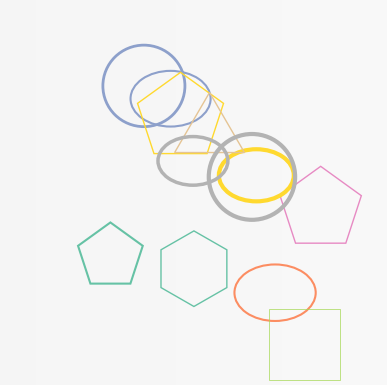[{"shape": "hexagon", "thickness": 1, "radius": 0.49, "center": [0.5, 0.302]}, {"shape": "pentagon", "thickness": 1.5, "radius": 0.44, "center": [0.285, 0.334]}, {"shape": "oval", "thickness": 1.5, "radius": 0.52, "center": [0.71, 0.24]}, {"shape": "oval", "thickness": 1.5, "radius": 0.52, "center": [0.44, 0.744]}, {"shape": "circle", "thickness": 2, "radius": 0.53, "center": [0.371, 0.777]}, {"shape": "pentagon", "thickness": 1, "radius": 0.55, "center": [0.828, 0.458]}, {"shape": "square", "thickness": 0.5, "radius": 0.46, "center": [0.786, 0.105]}, {"shape": "pentagon", "thickness": 1, "radius": 0.58, "center": [0.466, 0.695]}, {"shape": "oval", "thickness": 3, "radius": 0.48, "center": [0.661, 0.545]}, {"shape": "triangle", "thickness": 1, "radius": 0.52, "center": [0.541, 0.656]}, {"shape": "circle", "thickness": 3, "radius": 0.56, "center": [0.65, 0.541]}, {"shape": "oval", "thickness": 2.5, "radius": 0.45, "center": [0.498, 0.582]}]